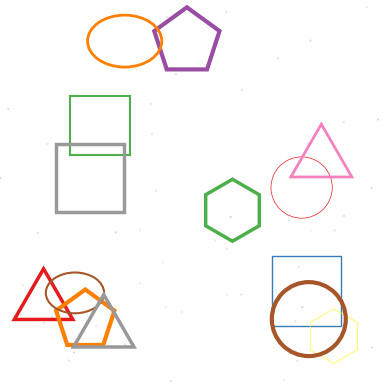[{"shape": "circle", "thickness": 0.5, "radius": 0.4, "center": [0.783, 0.513]}, {"shape": "triangle", "thickness": 2.5, "radius": 0.44, "center": [0.113, 0.214]}, {"shape": "square", "thickness": 1, "radius": 0.45, "center": [0.796, 0.244]}, {"shape": "hexagon", "thickness": 2.5, "radius": 0.4, "center": [0.604, 0.454]}, {"shape": "square", "thickness": 1.5, "radius": 0.39, "center": [0.26, 0.674]}, {"shape": "pentagon", "thickness": 3, "radius": 0.45, "center": [0.485, 0.892]}, {"shape": "pentagon", "thickness": 3, "radius": 0.4, "center": [0.221, 0.168]}, {"shape": "oval", "thickness": 2, "radius": 0.48, "center": [0.324, 0.893]}, {"shape": "hexagon", "thickness": 0.5, "radius": 0.35, "center": [0.867, 0.127]}, {"shape": "oval", "thickness": 1.5, "radius": 0.38, "center": [0.195, 0.239]}, {"shape": "circle", "thickness": 3, "radius": 0.48, "center": [0.802, 0.171]}, {"shape": "triangle", "thickness": 2, "radius": 0.46, "center": [0.835, 0.586]}, {"shape": "triangle", "thickness": 2.5, "radius": 0.45, "center": [0.27, 0.144]}, {"shape": "square", "thickness": 2.5, "radius": 0.44, "center": [0.233, 0.538]}]